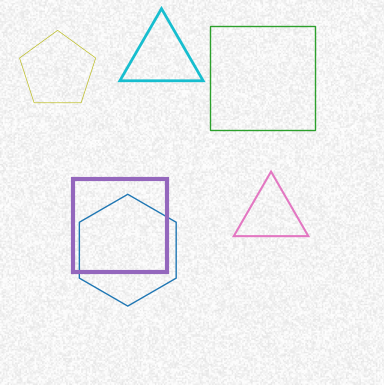[{"shape": "hexagon", "thickness": 1, "radius": 0.73, "center": [0.332, 0.35]}, {"shape": "square", "thickness": 1, "radius": 0.68, "center": [0.682, 0.798]}, {"shape": "square", "thickness": 3, "radius": 0.61, "center": [0.312, 0.415]}, {"shape": "triangle", "thickness": 1.5, "radius": 0.56, "center": [0.704, 0.443]}, {"shape": "pentagon", "thickness": 0.5, "radius": 0.52, "center": [0.15, 0.817]}, {"shape": "triangle", "thickness": 2, "radius": 0.62, "center": [0.419, 0.853]}]